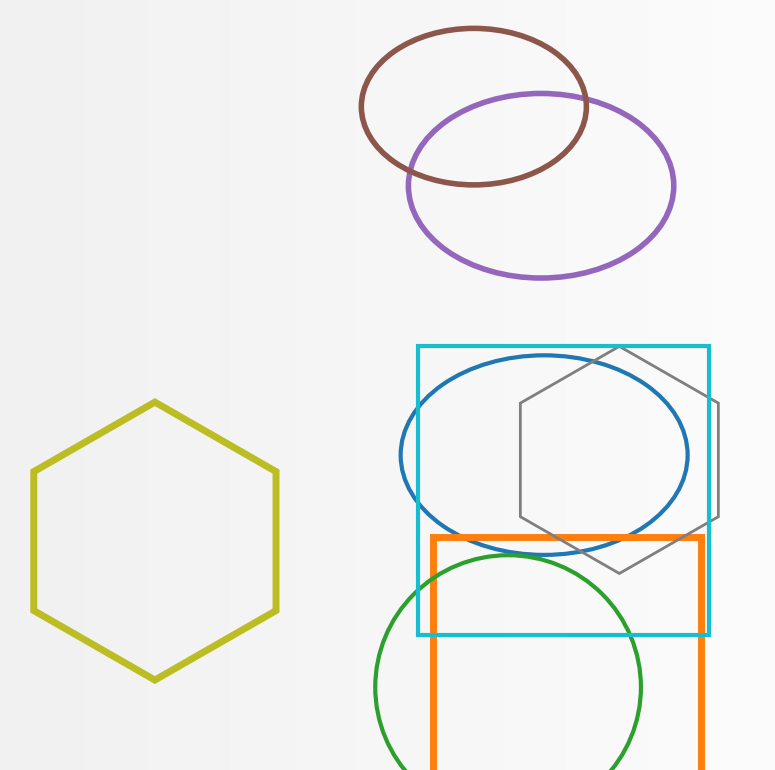[{"shape": "oval", "thickness": 1.5, "radius": 0.93, "center": [0.702, 0.409]}, {"shape": "square", "thickness": 2.5, "radius": 0.86, "center": [0.731, 0.13]}, {"shape": "circle", "thickness": 1.5, "radius": 0.86, "center": [0.656, 0.108]}, {"shape": "oval", "thickness": 2, "radius": 0.86, "center": [0.698, 0.759]}, {"shape": "oval", "thickness": 2, "radius": 0.73, "center": [0.611, 0.862]}, {"shape": "hexagon", "thickness": 1, "radius": 0.74, "center": [0.799, 0.403]}, {"shape": "hexagon", "thickness": 2.5, "radius": 0.9, "center": [0.2, 0.297]}, {"shape": "square", "thickness": 1.5, "radius": 0.94, "center": [0.727, 0.363]}]